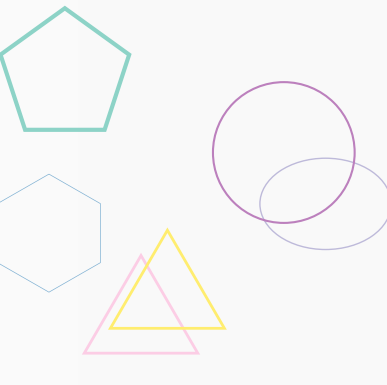[{"shape": "pentagon", "thickness": 3, "radius": 0.87, "center": [0.167, 0.804]}, {"shape": "oval", "thickness": 1, "radius": 0.85, "center": [0.84, 0.47]}, {"shape": "hexagon", "thickness": 0.5, "radius": 0.77, "center": [0.126, 0.394]}, {"shape": "triangle", "thickness": 2, "radius": 0.85, "center": [0.364, 0.167]}, {"shape": "circle", "thickness": 1.5, "radius": 0.91, "center": [0.732, 0.604]}, {"shape": "triangle", "thickness": 2, "radius": 0.85, "center": [0.432, 0.232]}]